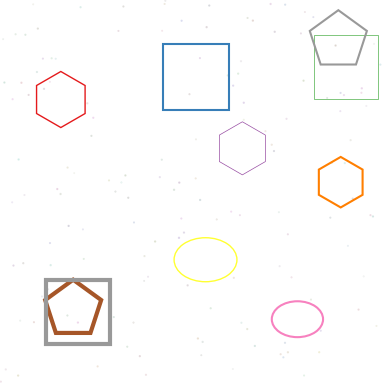[{"shape": "hexagon", "thickness": 1, "radius": 0.36, "center": [0.158, 0.742]}, {"shape": "square", "thickness": 1.5, "radius": 0.43, "center": [0.508, 0.801]}, {"shape": "square", "thickness": 0.5, "radius": 0.41, "center": [0.898, 0.826]}, {"shape": "hexagon", "thickness": 0.5, "radius": 0.34, "center": [0.63, 0.615]}, {"shape": "hexagon", "thickness": 1.5, "radius": 0.33, "center": [0.885, 0.527]}, {"shape": "oval", "thickness": 1, "radius": 0.41, "center": [0.534, 0.325]}, {"shape": "pentagon", "thickness": 3, "radius": 0.38, "center": [0.19, 0.197]}, {"shape": "oval", "thickness": 1.5, "radius": 0.33, "center": [0.773, 0.171]}, {"shape": "square", "thickness": 3, "radius": 0.42, "center": [0.203, 0.191]}, {"shape": "pentagon", "thickness": 1.5, "radius": 0.39, "center": [0.879, 0.896]}]